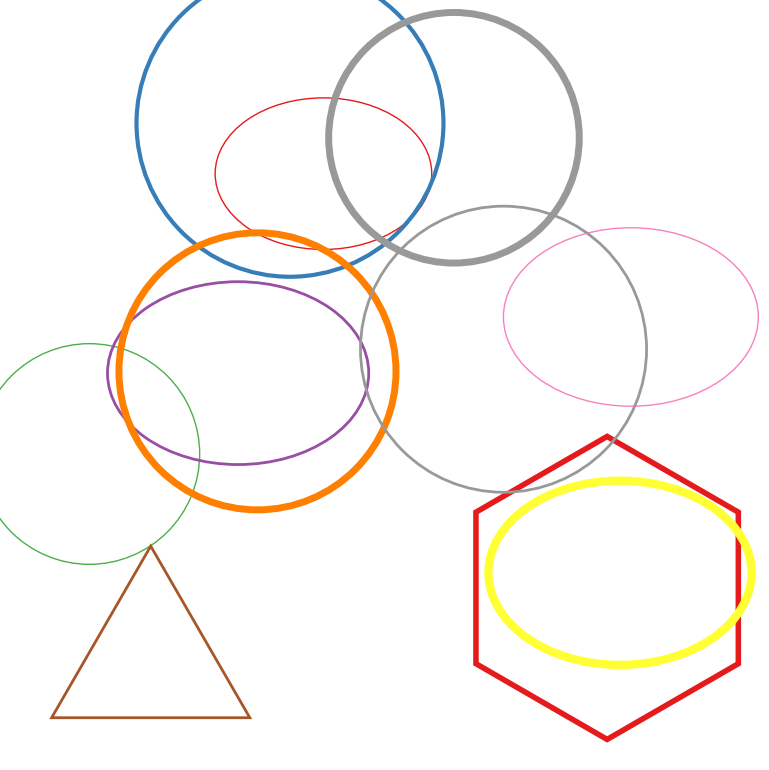[{"shape": "oval", "thickness": 0.5, "radius": 0.7, "center": [0.42, 0.774]}, {"shape": "hexagon", "thickness": 2, "radius": 0.98, "center": [0.789, 0.236]}, {"shape": "circle", "thickness": 1.5, "radius": 1.0, "center": [0.377, 0.84]}, {"shape": "circle", "thickness": 0.5, "radius": 0.72, "center": [0.116, 0.41]}, {"shape": "oval", "thickness": 1, "radius": 0.85, "center": [0.309, 0.515]}, {"shape": "circle", "thickness": 2.5, "radius": 0.9, "center": [0.334, 0.518]}, {"shape": "oval", "thickness": 3, "radius": 0.85, "center": [0.805, 0.256]}, {"shape": "triangle", "thickness": 1, "radius": 0.74, "center": [0.196, 0.142]}, {"shape": "oval", "thickness": 0.5, "radius": 0.83, "center": [0.819, 0.588]}, {"shape": "circle", "thickness": 1, "radius": 0.93, "center": [0.654, 0.546]}, {"shape": "circle", "thickness": 2.5, "radius": 0.81, "center": [0.59, 0.821]}]